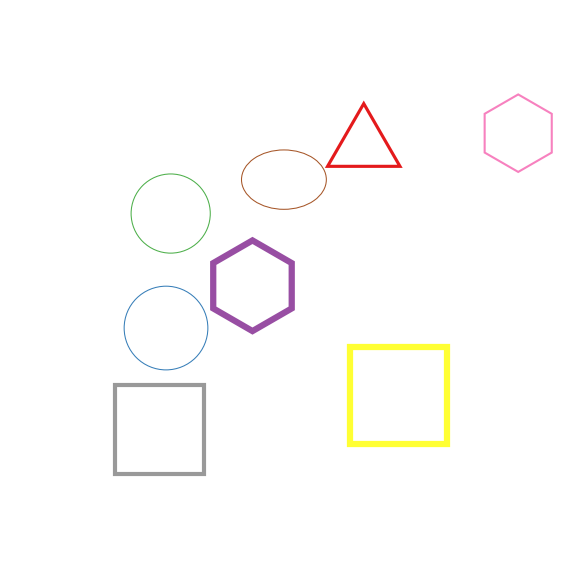[{"shape": "triangle", "thickness": 1.5, "radius": 0.36, "center": [0.63, 0.747]}, {"shape": "circle", "thickness": 0.5, "radius": 0.36, "center": [0.287, 0.431]}, {"shape": "circle", "thickness": 0.5, "radius": 0.34, "center": [0.296, 0.629]}, {"shape": "hexagon", "thickness": 3, "radius": 0.39, "center": [0.437, 0.504]}, {"shape": "square", "thickness": 3, "radius": 0.42, "center": [0.69, 0.314]}, {"shape": "oval", "thickness": 0.5, "radius": 0.37, "center": [0.492, 0.688]}, {"shape": "hexagon", "thickness": 1, "radius": 0.34, "center": [0.897, 0.769]}, {"shape": "square", "thickness": 2, "radius": 0.39, "center": [0.277, 0.255]}]